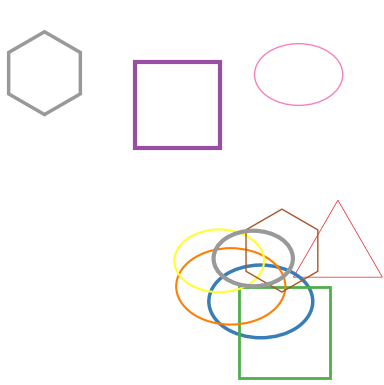[{"shape": "triangle", "thickness": 0.5, "radius": 0.67, "center": [0.878, 0.347]}, {"shape": "oval", "thickness": 2.5, "radius": 0.67, "center": [0.677, 0.217]}, {"shape": "square", "thickness": 2, "radius": 0.59, "center": [0.738, 0.136]}, {"shape": "square", "thickness": 3, "radius": 0.55, "center": [0.461, 0.727]}, {"shape": "oval", "thickness": 1.5, "radius": 0.71, "center": [0.599, 0.256]}, {"shape": "oval", "thickness": 1.5, "radius": 0.58, "center": [0.569, 0.323]}, {"shape": "hexagon", "thickness": 1, "radius": 0.54, "center": [0.732, 0.349]}, {"shape": "oval", "thickness": 1, "radius": 0.57, "center": [0.776, 0.806]}, {"shape": "oval", "thickness": 3, "radius": 0.52, "center": [0.658, 0.329]}, {"shape": "hexagon", "thickness": 2.5, "radius": 0.54, "center": [0.116, 0.81]}]